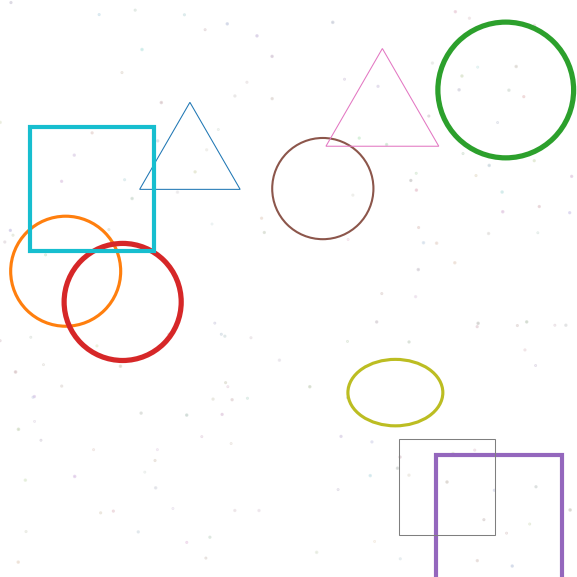[{"shape": "triangle", "thickness": 0.5, "radius": 0.5, "center": [0.329, 0.721]}, {"shape": "circle", "thickness": 1.5, "radius": 0.48, "center": [0.114, 0.529]}, {"shape": "circle", "thickness": 2.5, "radius": 0.59, "center": [0.876, 0.843]}, {"shape": "circle", "thickness": 2.5, "radius": 0.51, "center": [0.212, 0.476]}, {"shape": "square", "thickness": 2, "radius": 0.55, "center": [0.864, 0.102]}, {"shape": "circle", "thickness": 1, "radius": 0.44, "center": [0.559, 0.673]}, {"shape": "triangle", "thickness": 0.5, "radius": 0.56, "center": [0.662, 0.802]}, {"shape": "square", "thickness": 0.5, "radius": 0.42, "center": [0.775, 0.156]}, {"shape": "oval", "thickness": 1.5, "radius": 0.41, "center": [0.685, 0.319]}, {"shape": "square", "thickness": 2, "radius": 0.54, "center": [0.159, 0.671]}]